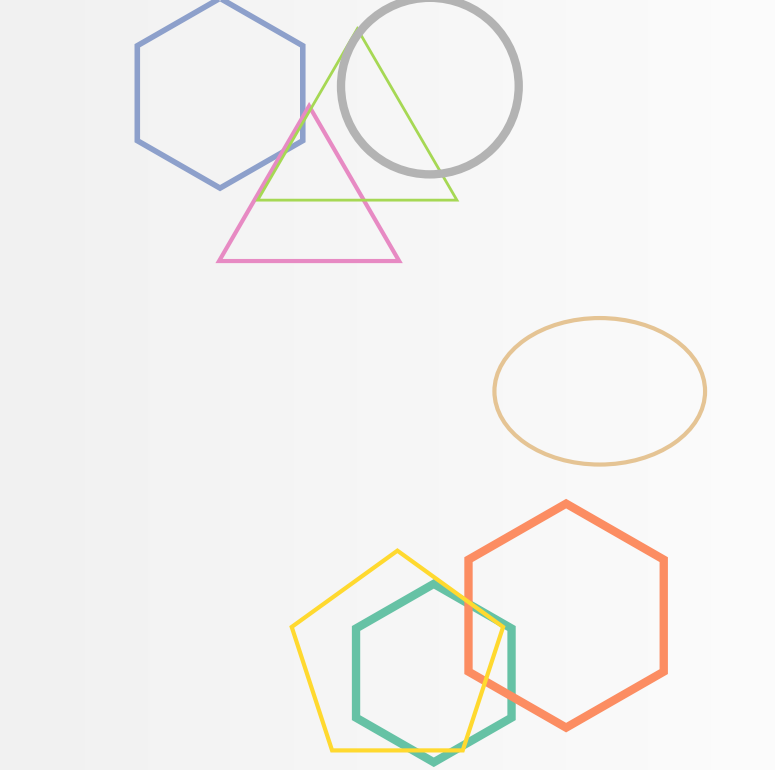[{"shape": "hexagon", "thickness": 3, "radius": 0.58, "center": [0.56, 0.126]}, {"shape": "hexagon", "thickness": 3, "radius": 0.73, "center": [0.73, 0.2]}, {"shape": "hexagon", "thickness": 2, "radius": 0.62, "center": [0.284, 0.879]}, {"shape": "triangle", "thickness": 1.5, "radius": 0.67, "center": [0.399, 0.728]}, {"shape": "triangle", "thickness": 1, "radius": 0.74, "center": [0.461, 0.814]}, {"shape": "pentagon", "thickness": 1.5, "radius": 0.72, "center": [0.513, 0.141]}, {"shape": "oval", "thickness": 1.5, "radius": 0.68, "center": [0.774, 0.492]}, {"shape": "circle", "thickness": 3, "radius": 0.57, "center": [0.555, 0.888]}]